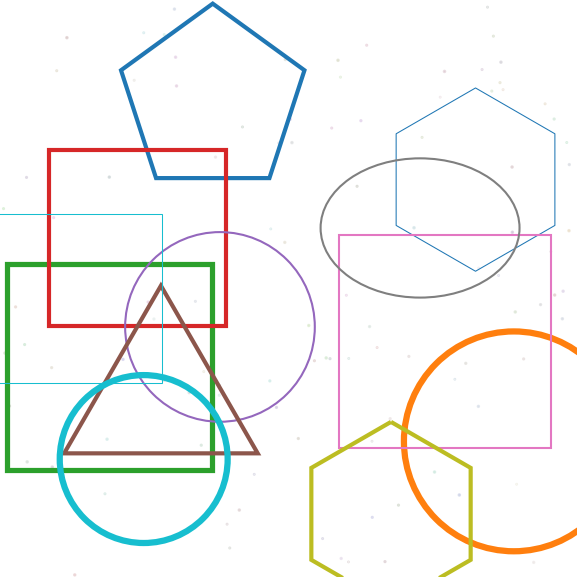[{"shape": "pentagon", "thickness": 2, "radius": 0.84, "center": [0.368, 0.826]}, {"shape": "hexagon", "thickness": 0.5, "radius": 0.79, "center": [0.823, 0.688]}, {"shape": "circle", "thickness": 3, "radius": 0.95, "center": [0.89, 0.235]}, {"shape": "square", "thickness": 2.5, "radius": 0.89, "center": [0.189, 0.364]}, {"shape": "square", "thickness": 2, "radius": 0.77, "center": [0.238, 0.587]}, {"shape": "circle", "thickness": 1, "radius": 0.82, "center": [0.381, 0.433]}, {"shape": "triangle", "thickness": 2, "radius": 0.97, "center": [0.279, 0.311]}, {"shape": "square", "thickness": 1, "radius": 0.92, "center": [0.77, 0.407]}, {"shape": "oval", "thickness": 1, "radius": 0.86, "center": [0.727, 0.604]}, {"shape": "hexagon", "thickness": 2, "radius": 0.8, "center": [0.677, 0.109]}, {"shape": "square", "thickness": 0.5, "radius": 0.73, "center": [0.134, 0.482]}, {"shape": "circle", "thickness": 3, "radius": 0.73, "center": [0.249, 0.204]}]